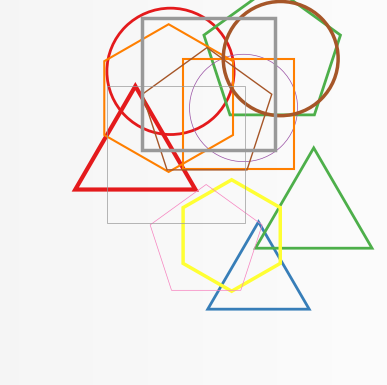[{"shape": "circle", "thickness": 2, "radius": 0.82, "center": [0.44, 0.815]}, {"shape": "triangle", "thickness": 3, "radius": 0.9, "center": [0.349, 0.597]}, {"shape": "triangle", "thickness": 2, "radius": 0.76, "center": [0.667, 0.273]}, {"shape": "pentagon", "thickness": 2, "radius": 0.93, "center": [0.702, 0.852]}, {"shape": "triangle", "thickness": 2, "radius": 0.87, "center": [0.81, 0.442]}, {"shape": "circle", "thickness": 0.5, "radius": 0.7, "center": [0.629, 0.72]}, {"shape": "hexagon", "thickness": 1.5, "radius": 0.96, "center": [0.435, 0.745]}, {"shape": "square", "thickness": 1.5, "radius": 0.72, "center": [0.615, 0.704]}, {"shape": "hexagon", "thickness": 2.5, "radius": 0.72, "center": [0.598, 0.388]}, {"shape": "pentagon", "thickness": 1, "radius": 0.88, "center": [0.534, 0.701]}, {"shape": "circle", "thickness": 2.5, "radius": 0.74, "center": [0.724, 0.848]}, {"shape": "pentagon", "thickness": 0.5, "radius": 0.76, "center": [0.532, 0.369]}, {"shape": "square", "thickness": 0.5, "radius": 0.89, "center": [0.454, 0.598]}, {"shape": "square", "thickness": 2.5, "radius": 0.86, "center": [0.537, 0.781]}]